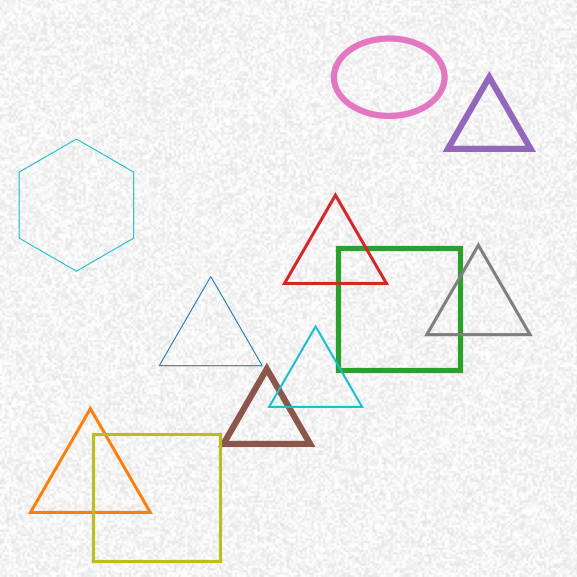[{"shape": "triangle", "thickness": 0.5, "radius": 0.52, "center": [0.365, 0.417]}, {"shape": "triangle", "thickness": 1.5, "radius": 0.6, "center": [0.157, 0.172]}, {"shape": "square", "thickness": 2.5, "radius": 0.53, "center": [0.691, 0.464]}, {"shape": "triangle", "thickness": 1.5, "radius": 0.51, "center": [0.581, 0.559]}, {"shape": "triangle", "thickness": 3, "radius": 0.41, "center": [0.847, 0.783]}, {"shape": "triangle", "thickness": 3, "radius": 0.43, "center": [0.462, 0.274]}, {"shape": "oval", "thickness": 3, "radius": 0.48, "center": [0.674, 0.865]}, {"shape": "triangle", "thickness": 1.5, "radius": 0.52, "center": [0.828, 0.471]}, {"shape": "square", "thickness": 1.5, "radius": 0.55, "center": [0.272, 0.138]}, {"shape": "hexagon", "thickness": 0.5, "radius": 0.57, "center": [0.132, 0.644]}, {"shape": "triangle", "thickness": 1, "radius": 0.46, "center": [0.546, 0.341]}]